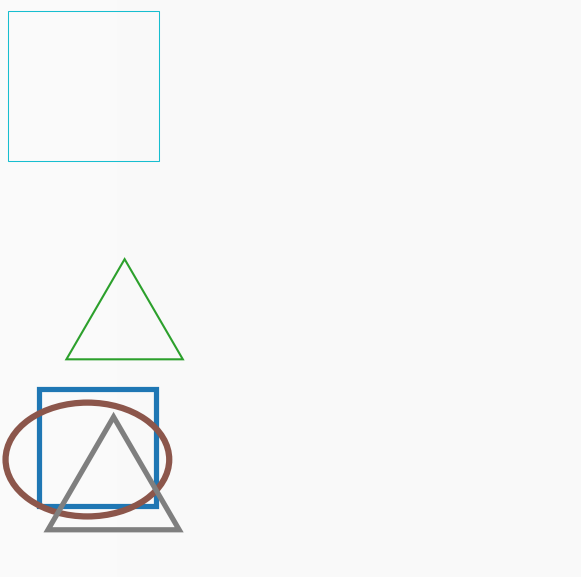[{"shape": "square", "thickness": 2.5, "radius": 0.51, "center": [0.168, 0.225]}, {"shape": "triangle", "thickness": 1, "radius": 0.58, "center": [0.214, 0.435]}, {"shape": "oval", "thickness": 3, "radius": 0.7, "center": [0.15, 0.203]}, {"shape": "triangle", "thickness": 2.5, "radius": 0.65, "center": [0.195, 0.147]}, {"shape": "square", "thickness": 0.5, "radius": 0.65, "center": [0.144, 0.85]}]